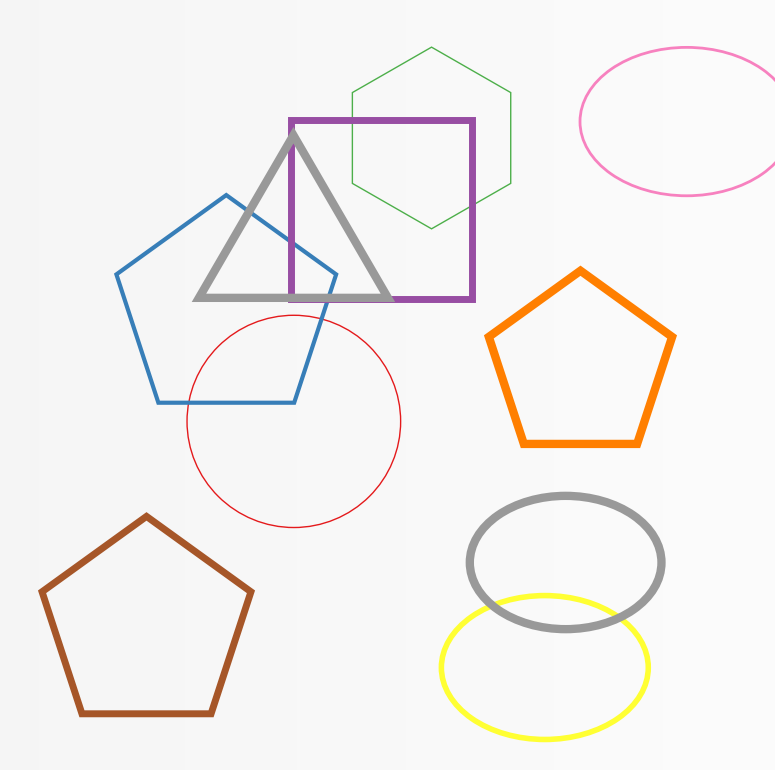[{"shape": "circle", "thickness": 0.5, "radius": 0.69, "center": [0.379, 0.453]}, {"shape": "pentagon", "thickness": 1.5, "radius": 0.75, "center": [0.292, 0.598]}, {"shape": "hexagon", "thickness": 0.5, "radius": 0.59, "center": [0.557, 0.821]}, {"shape": "square", "thickness": 2.5, "radius": 0.58, "center": [0.492, 0.729]}, {"shape": "pentagon", "thickness": 3, "radius": 0.62, "center": [0.749, 0.524]}, {"shape": "oval", "thickness": 2, "radius": 0.67, "center": [0.703, 0.133]}, {"shape": "pentagon", "thickness": 2.5, "radius": 0.71, "center": [0.189, 0.188]}, {"shape": "oval", "thickness": 1, "radius": 0.69, "center": [0.886, 0.842]}, {"shape": "oval", "thickness": 3, "radius": 0.62, "center": [0.73, 0.269]}, {"shape": "triangle", "thickness": 3, "radius": 0.7, "center": [0.379, 0.684]}]